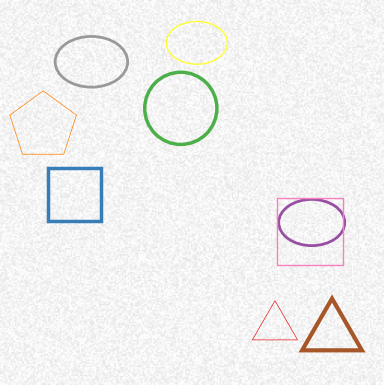[{"shape": "triangle", "thickness": 0.5, "radius": 0.34, "center": [0.714, 0.151]}, {"shape": "square", "thickness": 2.5, "radius": 0.35, "center": [0.194, 0.495]}, {"shape": "circle", "thickness": 2.5, "radius": 0.47, "center": [0.47, 0.719]}, {"shape": "oval", "thickness": 2, "radius": 0.43, "center": [0.81, 0.422]}, {"shape": "pentagon", "thickness": 0.5, "radius": 0.45, "center": [0.112, 0.673]}, {"shape": "oval", "thickness": 1, "radius": 0.4, "center": [0.511, 0.889]}, {"shape": "triangle", "thickness": 3, "radius": 0.45, "center": [0.862, 0.135]}, {"shape": "square", "thickness": 1, "radius": 0.43, "center": [0.806, 0.398]}, {"shape": "oval", "thickness": 2, "radius": 0.47, "center": [0.237, 0.839]}]